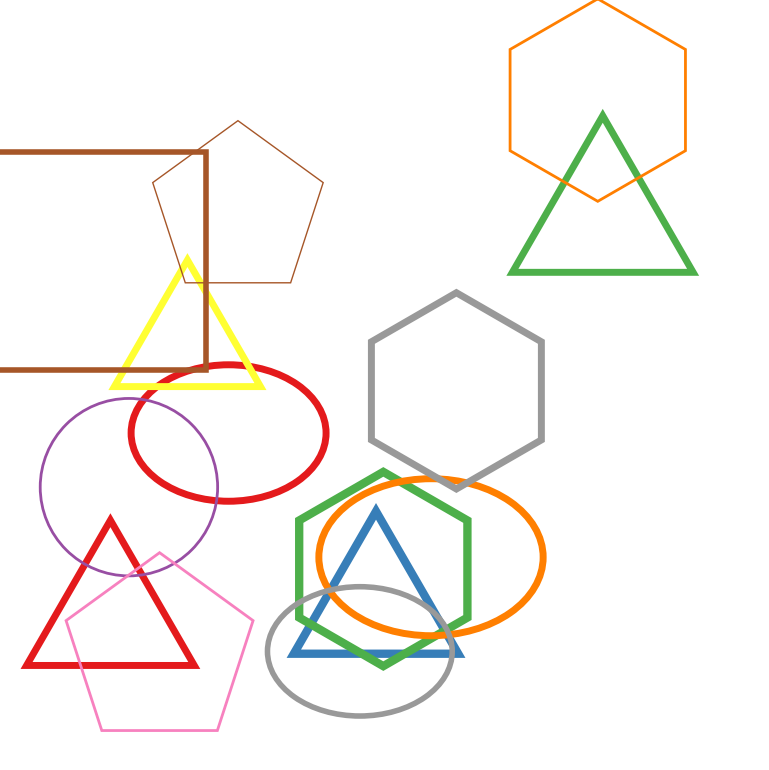[{"shape": "oval", "thickness": 2.5, "radius": 0.63, "center": [0.297, 0.438]}, {"shape": "triangle", "thickness": 2.5, "radius": 0.63, "center": [0.143, 0.199]}, {"shape": "triangle", "thickness": 3, "radius": 0.62, "center": [0.488, 0.213]}, {"shape": "hexagon", "thickness": 3, "radius": 0.63, "center": [0.498, 0.261]}, {"shape": "triangle", "thickness": 2.5, "radius": 0.68, "center": [0.783, 0.714]}, {"shape": "circle", "thickness": 1, "radius": 0.58, "center": [0.167, 0.367]}, {"shape": "hexagon", "thickness": 1, "radius": 0.66, "center": [0.776, 0.87]}, {"shape": "oval", "thickness": 2.5, "radius": 0.73, "center": [0.56, 0.276]}, {"shape": "triangle", "thickness": 2.5, "radius": 0.55, "center": [0.243, 0.553]}, {"shape": "square", "thickness": 2, "radius": 0.71, "center": [0.126, 0.661]}, {"shape": "pentagon", "thickness": 0.5, "radius": 0.58, "center": [0.309, 0.727]}, {"shape": "pentagon", "thickness": 1, "radius": 0.64, "center": [0.207, 0.155]}, {"shape": "oval", "thickness": 2, "radius": 0.6, "center": [0.467, 0.154]}, {"shape": "hexagon", "thickness": 2.5, "radius": 0.64, "center": [0.593, 0.492]}]